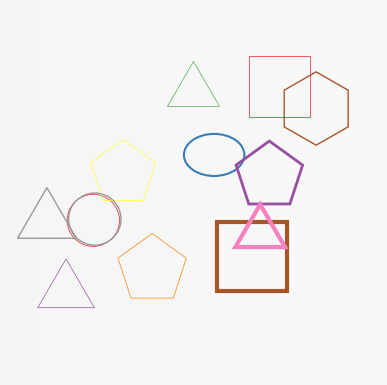[{"shape": "square", "thickness": 0.5, "radius": 0.4, "center": [0.722, 0.776]}, {"shape": "circle", "thickness": 0.5, "radius": 0.34, "center": [0.241, 0.428]}, {"shape": "oval", "thickness": 1.5, "radius": 0.39, "center": [0.553, 0.598]}, {"shape": "triangle", "thickness": 0.5, "radius": 0.39, "center": [0.499, 0.762]}, {"shape": "triangle", "thickness": 0.5, "radius": 0.42, "center": [0.17, 0.243]}, {"shape": "pentagon", "thickness": 2, "radius": 0.45, "center": [0.695, 0.543]}, {"shape": "pentagon", "thickness": 0.5, "radius": 0.46, "center": [0.393, 0.301]}, {"shape": "pentagon", "thickness": 0.5, "radius": 0.44, "center": [0.318, 0.55]}, {"shape": "hexagon", "thickness": 1, "radius": 0.48, "center": [0.816, 0.718]}, {"shape": "square", "thickness": 3, "radius": 0.45, "center": [0.651, 0.334]}, {"shape": "triangle", "thickness": 3, "radius": 0.37, "center": [0.671, 0.395]}, {"shape": "circle", "thickness": 1, "radius": 0.34, "center": [0.245, 0.431]}, {"shape": "triangle", "thickness": 1, "radius": 0.44, "center": [0.121, 0.425]}]